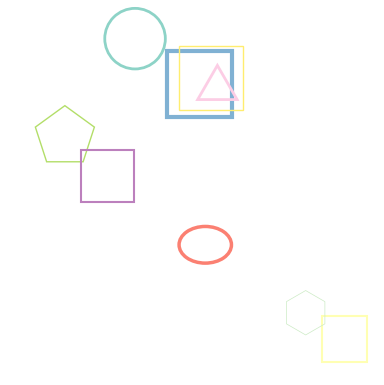[{"shape": "circle", "thickness": 2, "radius": 0.39, "center": [0.351, 0.9]}, {"shape": "square", "thickness": 1.5, "radius": 0.3, "center": [0.895, 0.12]}, {"shape": "oval", "thickness": 2.5, "radius": 0.34, "center": [0.533, 0.364]}, {"shape": "square", "thickness": 3, "radius": 0.42, "center": [0.518, 0.781]}, {"shape": "pentagon", "thickness": 1, "radius": 0.4, "center": [0.168, 0.645]}, {"shape": "triangle", "thickness": 2, "radius": 0.3, "center": [0.565, 0.771]}, {"shape": "square", "thickness": 1.5, "radius": 0.34, "center": [0.279, 0.542]}, {"shape": "hexagon", "thickness": 0.5, "radius": 0.29, "center": [0.794, 0.188]}, {"shape": "square", "thickness": 1, "radius": 0.41, "center": [0.549, 0.798]}]